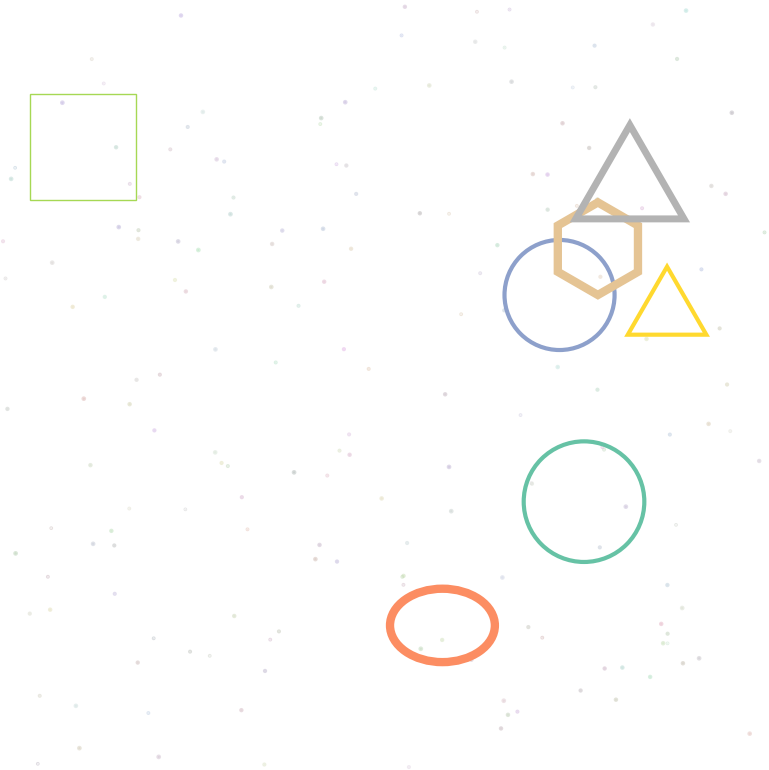[{"shape": "circle", "thickness": 1.5, "radius": 0.39, "center": [0.758, 0.348]}, {"shape": "oval", "thickness": 3, "radius": 0.34, "center": [0.575, 0.188]}, {"shape": "circle", "thickness": 1.5, "radius": 0.36, "center": [0.727, 0.617]}, {"shape": "square", "thickness": 0.5, "radius": 0.35, "center": [0.108, 0.809]}, {"shape": "triangle", "thickness": 1.5, "radius": 0.29, "center": [0.866, 0.595]}, {"shape": "hexagon", "thickness": 3, "radius": 0.3, "center": [0.776, 0.677]}, {"shape": "triangle", "thickness": 2.5, "radius": 0.41, "center": [0.818, 0.756]}]